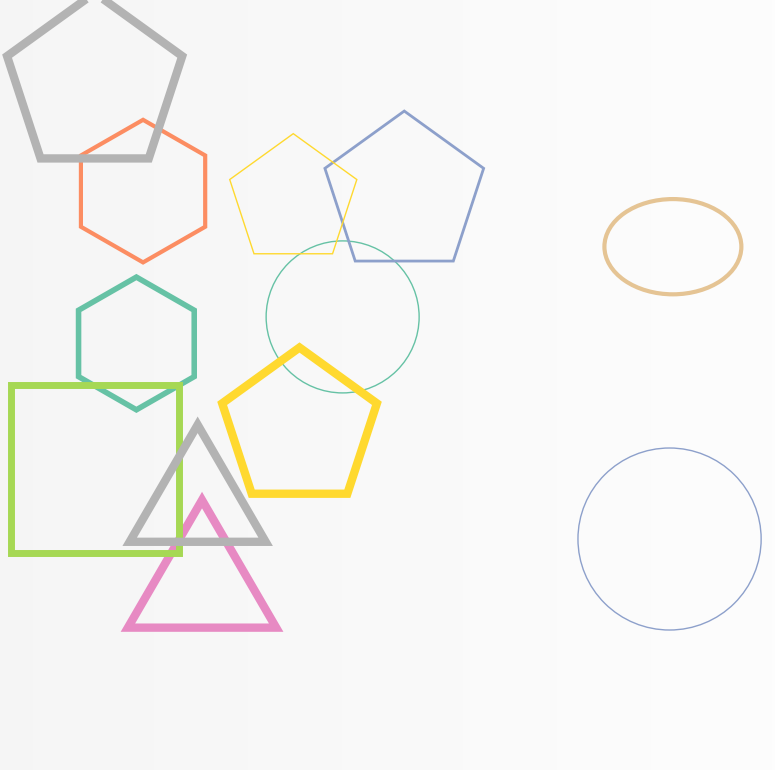[{"shape": "circle", "thickness": 0.5, "radius": 0.49, "center": [0.442, 0.588]}, {"shape": "hexagon", "thickness": 2, "radius": 0.43, "center": [0.176, 0.554]}, {"shape": "hexagon", "thickness": 1.5, "radius": 0.46, "center": [0.185, 0.752]}, {"shape": "circle", "thickness": 0.5, "radius": 0.59, "center": [0.864, 0.3]}, {"shape": "pentagon", "thickness": 1, "radius": 0.54, "center": [0.522, 0.748]}, {"shape": "triangle", "thickness": 3, "radius": 0.55, "center": [0.261, 0.24]}, {"shape": "square", "thickness": 2.5, "radius": 0.54, "center": [0.123, 0.391]}, {"shape": "pentagon", "thickness": 0.5, "radius": 0.43, "center": [0.378, 0.74]}, {"shape": "pentagon", "thickness": 3, "radius": 0.52, "center": [0.386, 0.444]}, {"shape": "oval", "thickness": 1.5, "radius": 0.44, "center": [0.868, 0.68]}, {"shape": "triangle", "thickness": 3, "radius": 0.51, "center": [0.255, 0.347]}, {"shape": "pentagon", "thickness": 3, "radius": 0.59, "center": [0.122, 0.89]}]